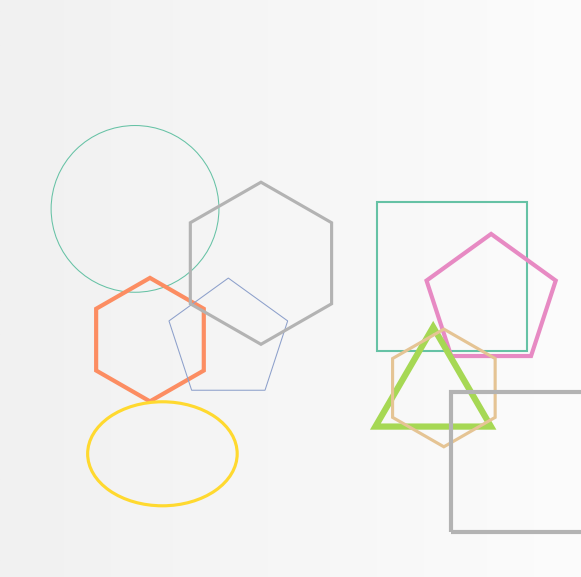[{"shape": "square", "thickness": 1, "radius": 0.64, "center": [0.777, 0.521]}, {"shape": "circle", "thickness": 0.5, "radius": 0.72, "center": [0.232, 0.637]}, {"shape": "hexagon", "thickness": 2, "radius": 0.53, "center": [0.258, 0.411]}, {"shape": "pentagon", "thickness": 0.5, "radius": 0.54, "center": [0.393, 0.41]}, {"shape": "pentagon", "thickness": 2, "radius": 0.58, "center": [0.845, 0.477]}, {"shape": "triangle", "thickness": 3, "radius": 0.57, "center": [0.745, 0.318]}, {"shape": "oval", "thickness": 1.5, "radius": 0.64, "center": [0.279, 0.213]}, {"shape": "hexagon", "thickness": 1.5, "radius": 0.51, "center": [0.764, 0.327]}, {"shape": "square", "thickness": 2, "radius": 0.6, "center": [0.896, 0.199]}, {"shape": "hexagon", "thickness": 1.5, "radius": 0.7, "center": [0.449, 0.543]}]